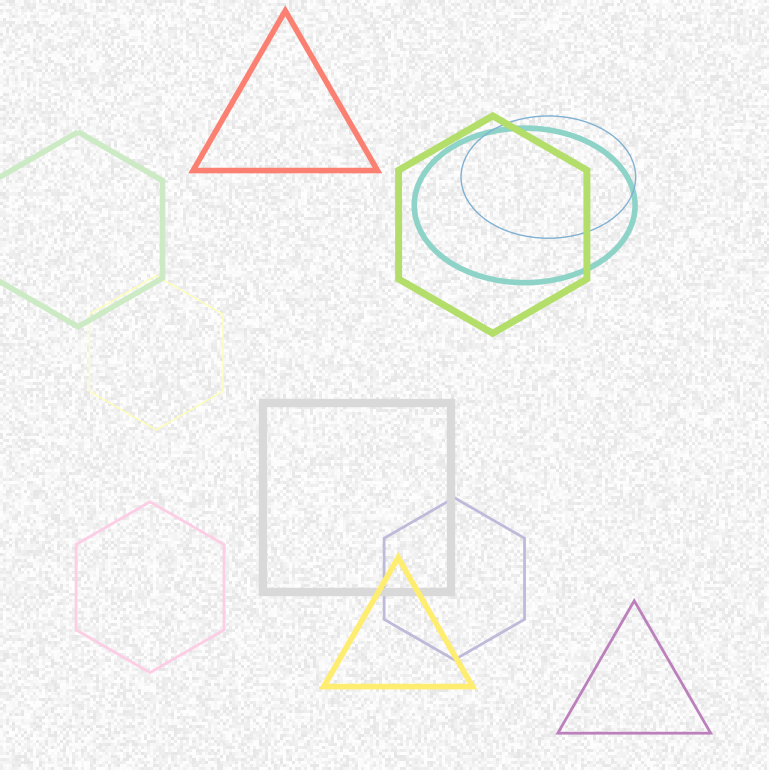[{"shape": "oval", "thickness": 2, "radius": 0.72, "center": [0.681, 0.733]}, {"shape": "hexagon", "thickness": 0.5, "radius": 0.5, "center": [0.203, 0.542]}, {"shape": "hexagon", "thickness": 1, "radius": 0.53, "center": [0.59, 0.248]}, {"shape": "triangle", "thickness": 2, "radius": 0.69, "center": [0.37, 0.848]}, {"shape": "oval", "thickness": 0.5, "radius": 0.57, "center": [0.712, 0.77]}, {"shape": "hexagon", "thickness": 2.5, "radius": 0.71, "center": [0.64, 0.708]}, {"shape": "hexagon", "thickness": 1, "radius": 0.55, "center": [0.195, 0.237]}, {"shape": "square", "thickness": 3, "radius": 0.61, "center": [0.464, 0.354]}, {"shape": "triangle", "thickness": 1, "radius": 0.57, "center": [0.824, 0.105]}, {"shape": "hexagon", "thickness": 2, "radius": 0.63, "center": [0.101, 0.702]}, {"shape": "triangle", "thickness": 2, "radius": 0.56, "center": [0.517, 0.164]}]